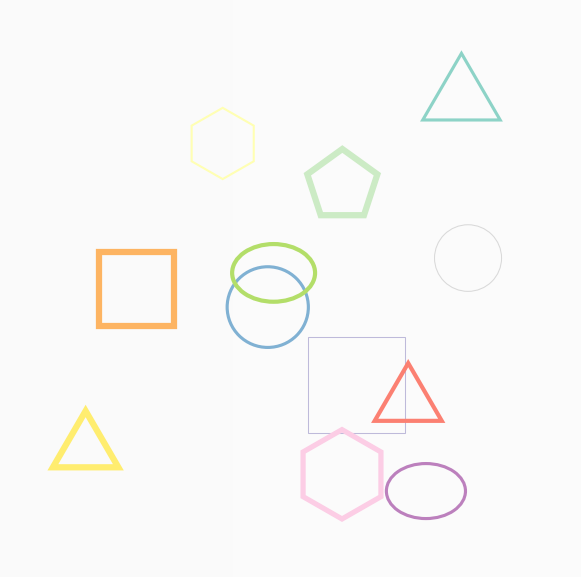[{"shape": "triangle", "thickness": 1.5, "radius": 0.38, "center": [0.794, 0.83]}, {"shape": "hexagon", "thickness": 1, "radius": 0.31, "center": [0.383, 0.751]}, {"shape": "square", "thickness": 0.5, "radius": 0.42, "center": [0.614, 0.333]}, {"shape": "triangle", "thickness": 2, "radius": 0.33, "center": [0.702, 0.304]}, {"shape": "circle", "thickness": 1.5, "radius": 0.35, "center": [0.461, 0.467]}, {"shape": "square", "thickness": 3, "radius": 0.32, "center": [0.235, 0.499]}, {"shape": "oval", "thickness": 2, "radius": 0.36, "center": [0.471, 0.527]}, {"shape": "hexagon", "thickness": 2.5, "radius": 0.39, "center": [0.588, 0.178]}, {"shape": "circle", "thickness": 0.5, "radius": 0.29, "center": [0.805, 0.552]}, {"shape": "oval", "thickness": 1.5, "radius": 0.34, "center": [0.733, 0.149]}, {"shape": "pentagon", "thickness": 3, "radius": 0.32, "center": [0.589, 0.678]}, {"shape": "triangle", "thickness": 3, "radius": 0.33, "center": [0.147, 0.222]}]